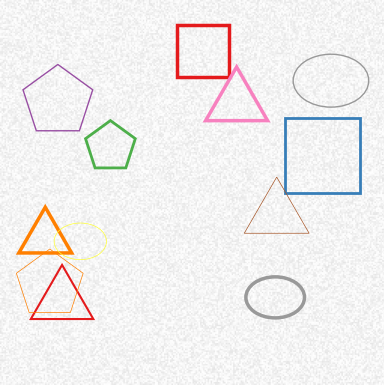[{"shape": "square", "thickness": 2.5, "radius": 0.34, "center": [0.527, 0.867]}, {"shape": "triangle", "thickness": 1.5, "radius": 0.47, "center": [0.161, 0.218]}, {"shape": "square", "thickness": 2, "radius": 0.49, "center": [0.838, 0.597]}, {"shape": "pentagon", "thickness": 2, "radius": 0.34, "center": [0.287, 0.619]}, {"shape": "pentagon", "thickness": 1, "radius": 0.48, "center": [0.15, 0.737]}, {"shape": "pentagon", "thickness": 0.5, "radius": 0.46, "center": [0.129, 0.262]}, {"shape": "triangle", "thickness": 2.5, "radius": 0.4, "center": [0.118, 0.383]}, {"shape": "oval", "thickness": 0.5, "radius": 0.34, "center": [0.209, 0.373]}, {"shape": "triangle", "thickness": 0.5, "radius": 0.49, "center": [0.719, 0.443]}, {"shape": "triangle", "thickness": 2.5, "radius": 0.46, "center": [0.615, 0.733]}, {"shape": "oval", "thickness": 2.5, "radius": 0.38, "center": [0.715, 0.228]}, {"shape": "oval", "thickness": 1, "radius": 0.49, "center": [0.86, 0.79]}]